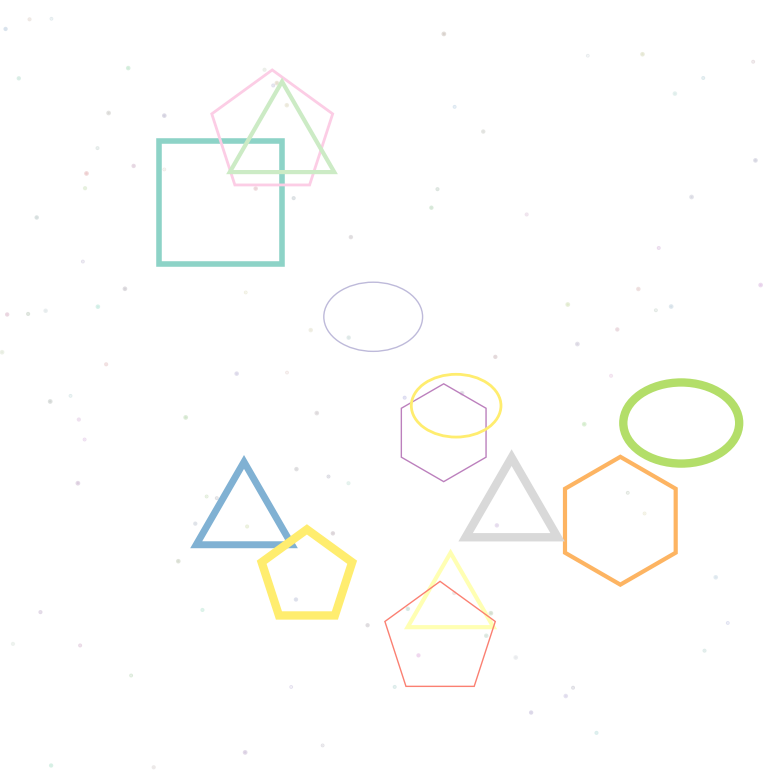[{"shape": "square", "thickness": 2, "radius": 0.4, "center": [0.286, 0.737]}, {"shape": "triangle", "thickness": 1.5, "radius": 0.32, "center": [0.585, 0.218]}, {"shape": "oval", "thickness": 0.5, "radius": 0.32, "center": [0.485, 0.589]}, {"shape": "pentagon", "thickness": 0.5, "radius": 0.38, "center": [0.572, 0.17]}, {"shape": "triangle", "thickness": 2.5, "radius": 0.36, "center": [0.317, 0.328]}, {"shape": "hexagon", "thickness": 1.5, "radius": 0.42, "center": [0.806, 0.324]}, {"shape": "oval", "thickness": 3, "radius": 0.38, "center": [0.885, 0.451]}, {"shape": "pentagon", "thickness": 1, "radius": 0.41, "center": [0.354, 0.827]}, {"shape": "triangle", "thickness": 3, "radius": 0.34, "center": [0.664, 0.337]}, {"shape": "hexagon", "thickness": 0.5, "radius": 0.32, "center": [0.576, 0.438]}, {"shape": "triangle", "thickness": 1.5, "radius": 0.39, "center": [0.366, 0.816]}, {"shape": "oval", "thickness": 1, "radius": 0.29, "center": [0.592, 0.473]}, {"shape": "pentagon", "thickness": 3, "radius": 0.31, "center": [0.399, 0.251]}]